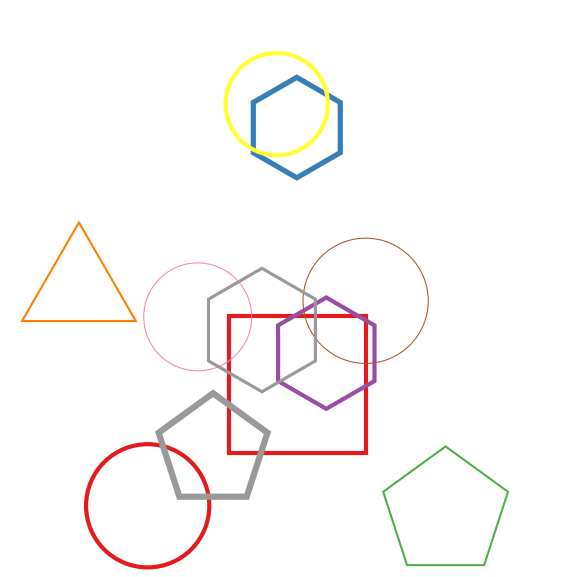[{"shape": "square", "thickness": 2, "radius": 0.59, "center": [0.515, 0.333]}, {"shape": "circle", "thickness": 2, "radius": 0.53, "center": [0.256, 0.123]}, {"shape": "hexagon", "thickness": 2.5, "radius": 0.43, "center": [0.514, 0.778]}, {"shape": "pentagon", "thickness": 1, "radius": 0.57, "center": [0.772, 0.112]}, {"shape": "hexagon", "thickness": 2, "radius": 0.48, "center": [0.565, 0.388]}, {"shape": "triangle", "thickness": 1, "radius": 0.57, "center": [0.137, 0.5]}, {"shape": "circle", "thickness": 2, "radius": 0.44, "center": [0.479, 0.819]}, {"shape": "circle", "thickness": 0.5, "radius": 0.54, "center": [0.633, 0.478]}, {"shape": "circle", "thickness": 0.5, "radius": 0.47, "center": [0.342, 0.45]}, {"shape": "pentagon", "thickness": 3, "radius": 0.5, "center": [0.369, 0.219]}, {"shape": "hexagon", "thickness": 1.5, "radius": 0.53, "center": [0.454, 0.428]}]